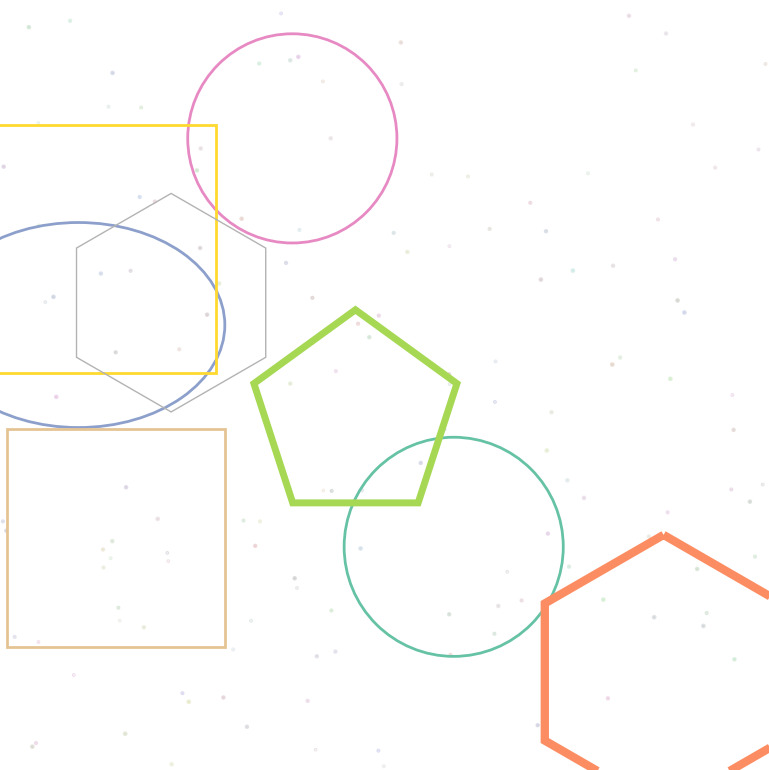[{"shape": "circle", "thickness": 1, "radius": 0.71, "center": [0.589, 0.29]}, {"shape": "hexagon", "thickness": 3, "radius": 0.89, "center": [0.862, 0.127]}, {"shape": "oval", "thickness": 1, "radius": 0.95, "center": [0.102, 0.578]}, {"shape": "circle", "thickness": 1, "radius": 0.68, "center": [0.38, 0.82]}, {"shape": "pentagon", "thickness": 2.5, "radius": 0.69, "center": [0.462, 0.459]}, {"shape": "square", "thickness": 1, "radius": 0.81, "center": [0.119, 0.677]}, {"shape": "square", "thickness": 1, "radius": 0.71, "center": [0.151, 0.301]}, {"shape": "hexagon", "thickness": 0.5, "radius": 0.71, "center": [0.222, 0.607]}]